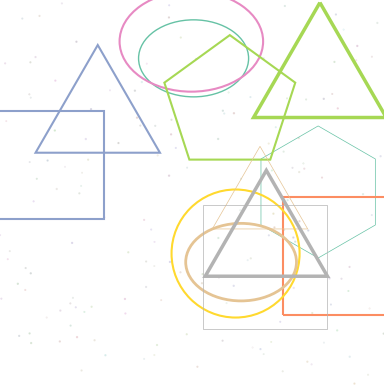[{"shape": "hexagon", "thickness": 0.5, "radius": 0.86, "center": [0.826, 0.501]}, {"shape": "oval", "thickness": 1, "radius": 0.71, "center": [0.503, 0.848]}, {"shape": "square", "thickness": 1.5, "radius": 0.77, "center": [0.889, 0.336]}, {"shape": "triangle", "thickness": 1.5, "radius": 0.93, "center": [0.254, 0.697]}, {"shape": "square", "thickness": 1.5, "radius": 0.7, "center": [0.131, 0.572]}, {"shape": "oval", "thickness": 1.5, "radius": 0.93, "center": [0.497, 0.892]}, {"shape": "pentagon", "thickness": 1.5, "radius": 0.89, "center": [0.597, 0.73]}, {"shape": "triangle", "thickness": 2.5, "radius": 0.99, "center": [0.831, 0.794]}, {"shape": "circle", "thickness": 1.5, "radius": 0.83, "center": [0.612, 0.341]}, {"shape": "oval", "thickness": 2, "radius": 0.72, "center": [0.626, 0.319]}, {"shape": "triangle", "thickness": 0.5, "radius": 0.72, "center": [0.675, 0.477]}, {"shape": "square", "thickness": 0.5, "radius": 0.8, "center": [0.688, 0.306]}, {"shape": "triangle", "thickness": 2.5, "radius": 0.92, "center": [0.692, 0.374]}]